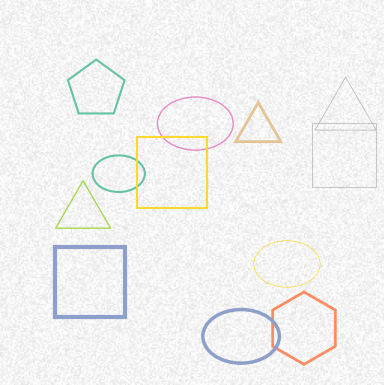[{"shape": "oval", "thickness": 1.5, "radius": 0.34, "center": [0.308, 0.549]}, {"shape": "pentagon", "thickness": 1.5, "radius": 0.39, "center": [0.25, 0.768]}, {"shape": "hexagon", "thickness": 2, "radius": 0.47, "center": [0.79, 0.148]}, {"shape": "oval", "thickness": 2.5, "radius": 0.5, "center": [0.626, 0.126]}, {"shape": "square", "thickness": 3, "radius": 0.45, "center": [0.234, 0.267]}, {"shape": "oval", "thickness": 1, "radius": 0.49, "center": [0.507, 0.679]}, {"shape": "triangle", "thickness": 1, "radius": 0.41, "center": [0.216, 0.449]}, {"shape": "oval", "thickness": 0.5, "radius": 0.43, "center": [0.745, 0.314]}, {"shape": "square", "thickness": 1.5, "radius": 0.46, "center": [0.447, 0.552]}, {"shape": "triangle", "thickness": 2, "radius": 0.34, "center": [0.671, 0.666]}, {"shape": "square", "thickness": 0.5, "radius": 0.42, "center": [0.894, 0.597]}, {"shape": "triangle", "thickness": 0.5, "radius": 0.46, "center": [0.898, 0.708]}]